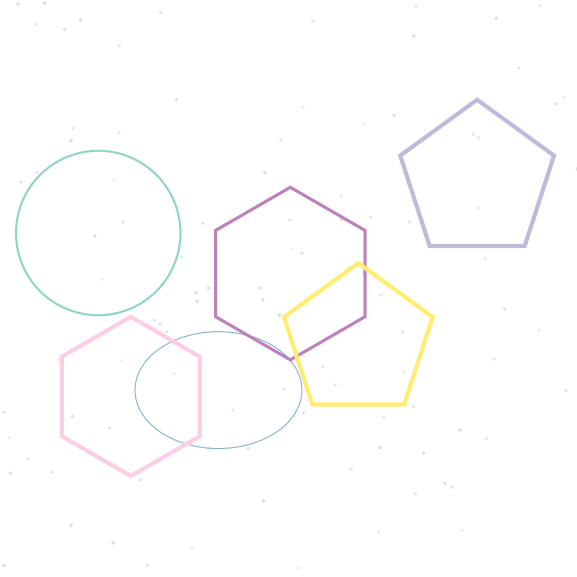[{"shape": "circle", "thickness": 1, "radius": 0.71, "center": [0.17, 0.596]}, {"shape": "pentagon", "thickness": 2, "radius": 0.7, "center": [0.826, 0.686]}, {"shape": "oval", "thickness": 0.5, "radius": 0.72, "center": [0.378, 0.324]}, {"shape": "hexagon", "thickness": 2, "radius": 0.69, "center": [0.227, 0.313]}, {"shape": "hexagon", "thickness": 1.5, "radius": 0.75, "center": [0.503, 0.525]}, {"shape": "pentagon", "thickness": 2, "radius": 0.68, "center": [0.62, 0.408]}]